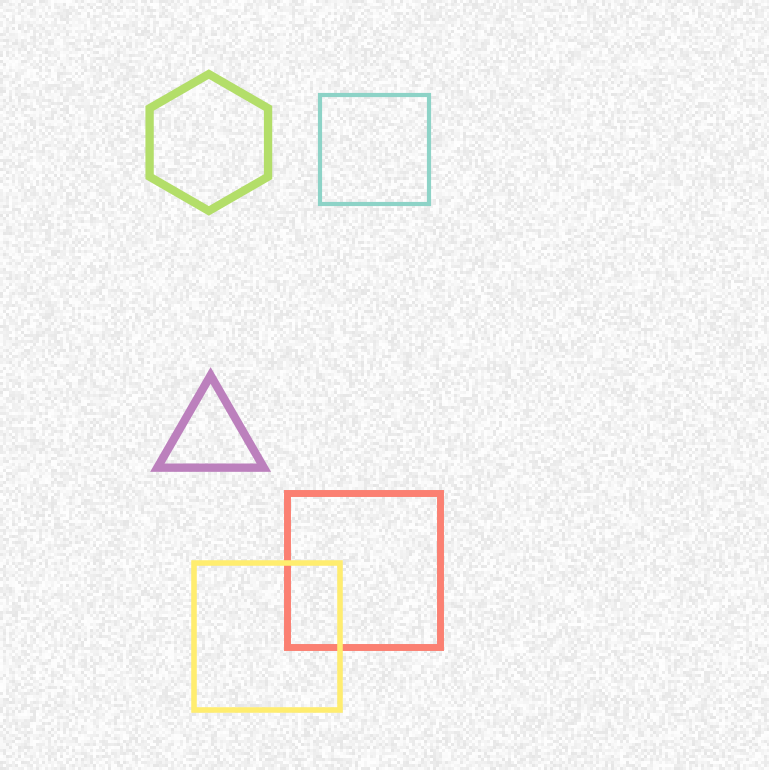[{"shape": "square", "thickness": 1.5, "radius": 0.35, "center": [0.486, 0.806]}, {"shape": "square", "thickness": 2.5, "radius": 0.5, "center": [0.472, 0.26]}, {"shape": "hexagon", "thickness": 3, "radius": 0.44, "center": [0.271, 0.815]}, {"shape": "triangle", "thickness": 3, "radius": 0.4, "center": [0.274, 0.433]}, {"shape": "square", "thickness": 2, "radius": 0.48, "center": [0.347, 0.174]}]